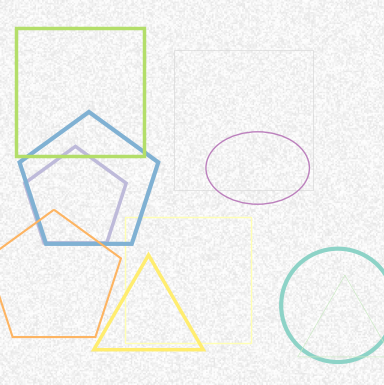[{"shape": "circle", "thickness": 3, "radius": 0.74, "center": [0.878, 0.207]}, {"shape": "square", "thickness": 1, "radius": 0.82, "center": [0.489, 0.272]}, {"shape": "pentagon", "thickness": 2.5, "radius": 0.69, "center": [0.196, 0.481]}, {"shape": "pentagon", "thickness": 3, "radius": 0.95, "center": [0.231, 0.52]}, {"shape": "pentagon", "thickness": 1.5, "radius": 0.91, "center": [0.14, 0.272]}, {"shape": "square", "thickness": 2.5, "radius": 0.83, "center": [0.208, 0.761]}, {"shape": "square", "thickness": 0.5, "radius": 0.91, "center": [0.632, 0.689]}, {"shape": "oval", "thickness": 1, "radius": 0.67, "center": [0.669, 0.564]}, {"shape": "triangle", "thickness": 0.5, "radius": 0.71, "center": [0.896, 0.144]}, {"shape": "triangle", "thickness": 2.5, "radius": 0.82, "center": [0.386, 0.174]}]